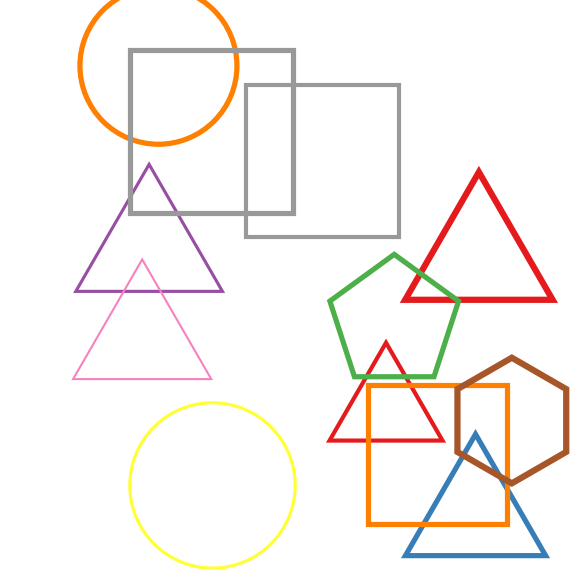[{"shape": "triangle", "thickness": 3, "radius": 0.74, "center": [0.829, 0.554]}, {"shape": "triangle", "thickness": 2, "radius": 0.56, "center": [0.668, 0.293]}, {"shape": "triangle", "thickness": 2.5, "radius": 0.7, "center": [0.823, 0.107]}, {"shape": "pentagon", "thickness": 2.5, "radius": 0.59, "center": [0.683, 0.442]}, {"shape": "triangle", "thickness": 1.5, "radius": 0.73, "center": [0.258, 0.568]}, {"shape": "square", "thickness": 2.5, "radius": 0.6, "center": [0.757, 0.213]}, {"shape": "circle", "thickness": 2.5, "radius": 0.68, "center": [0.274, 0.885]}, {"shape": "circle", "thickness": 1.5, "radius": 0.72, "center": [0.368, 0.159]}, {"shape": "hexagon", "thickness": 3, "radius": 0.54, "center": [0.886, 0.271]}, {"shape": "triangle", "thickness": 1, "radius": 0.69, "center": [0.246, 0.412]}, {"shape": "square", "thickness": 2.5, "radius": 0.71, "center": [0.366, 0.771]}, {"shape": "square", "thickness": 2, "radius": 0.66, "center": [0.558, 0.72]}]